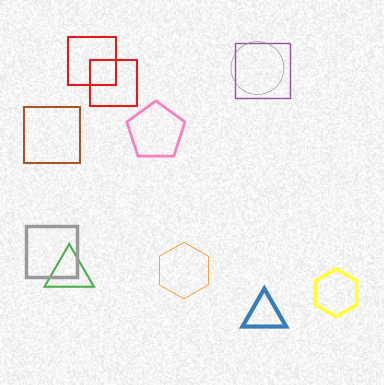[{"shape": "square", "thickness": 1.5, "radius": 0.3, "center": [0.295, 0.784]}, {"shape": "square", "thickness": 1.5, "radius": 0.31, "center": [0.239, 0.84]}, {"shape": "triangle", "thickness": 3, "radius": 0.33, "center": [0.687, 0.185]}, {"shape": "triangle", "thickness": 1.5, "radius": 0.37, "center": [0.18, 0.292]}, {"shape": "square", "thickness": 1, "radius": 0.36, "center": [0.681, 0.817]}, {"shape": "hexagon", "thickness": 0.5, "radius": 0.37, "center": [0.478, 0.297]}, {"shape": "hexagon", "thickness": 2.5, "radius": 0.31, "center": [0.873, 0.239]}, {"shape": "square", "thickness": 1.5, "radius": 0.36, "center": [0.135, 0.65]}, {"shape": "pentagon", "thickness": 2, "radius": 0.4, "center": [0.405, 0.659]}, {"shape": "circle", "thickness": 0.5, "radius": 0.34, "center": [0.669, 0.823]}, {"shape": "square", "thickness": 2.5, "radius": 0.33, "center": [0.133, 0.346]}]